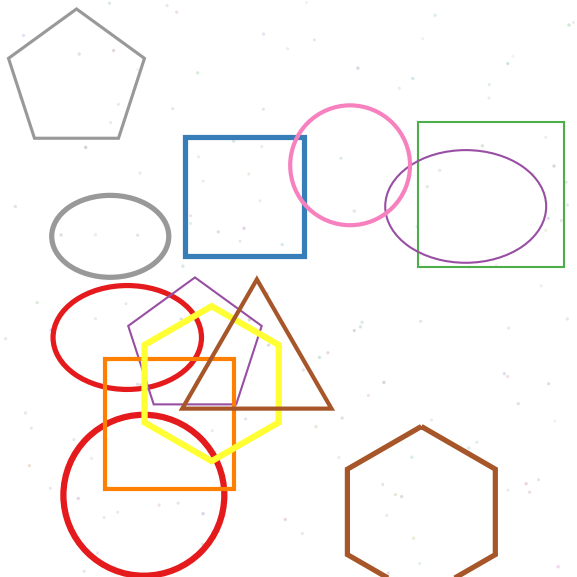[{"shape": "circle", "thickness": 3, "radius": 0.7, "center": [0.249, 0.142]}, {"shape": "oval", "thickness": 2.5, "radius": 0.64, "center": [0.22, 0.415]}, {"shape": "square", "thickness": 2.5, "radius": 0.52, "center": [0.423, 0.659]}, {"shape": "square", "thickness": 1, "radius": 0.63, "center": [0.85, 0.662]}, {"shape": "oval", "thickness": 1, "radius": 0.7, "center": [0.806, 0.642]}, {"shape": "pentagon", "thickness": 1, "radius": 0.61, "center": [0.338, 0.397]}, {"shape": "square", "thickness": 2, "radius": 0.56, "center": [0.294, 0.265]}, {"shape": "hexagon", "thickness": 3, "radius": 0.67, "center": [0.366, 0.335]}, {"shape": "hexagon", "thickness": 2.5, "radius": 0.74, "center": [0.73, 0.113]}, {"shape": "triangle", "thickness": 2, "radius": 0.75, "center": [0.445, 0.366]}, {"shape": "circle", "thickness": 2, "radius": 0.52, "center": [0.606, 0.713]}, {"shape": "pentagon", "thickness": 1.5, "radius": 0.62, "center": [0.132, 0.86]}, {"shape": "oval", "thickness": 2.5, "radius": 0.51, "center": [0.191, 0.59]}]